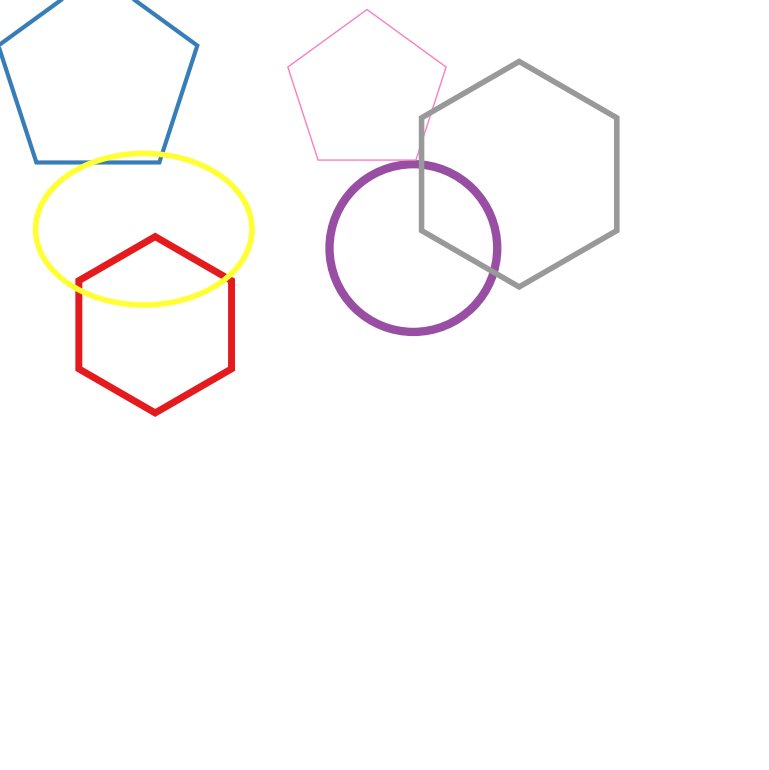[{"shape": "hexagon", "thickness": 2.5, "radius": 0.57, "center": [0.202, 0.578]}, {"shape": "pentagon", "thickness": 1.5, "radius": 0.68, "center": [0.127, 0.899]}, {"shape": "circle", "thickness": 3, "radius": 0.54, "center": [0.537, 0.678]}, {"shape": "oval", "thickness": 2, "radius": 0.7, "center": [0.187, 0.702]}, {"shape": "pentagon", "thickness": 0.5, "radius": 0.54, "center": [0.477, 0.88]}, {"shape": "hexagon", "thickness": 2, "radius": 0.73, "center": [0.674, 0.774]}]